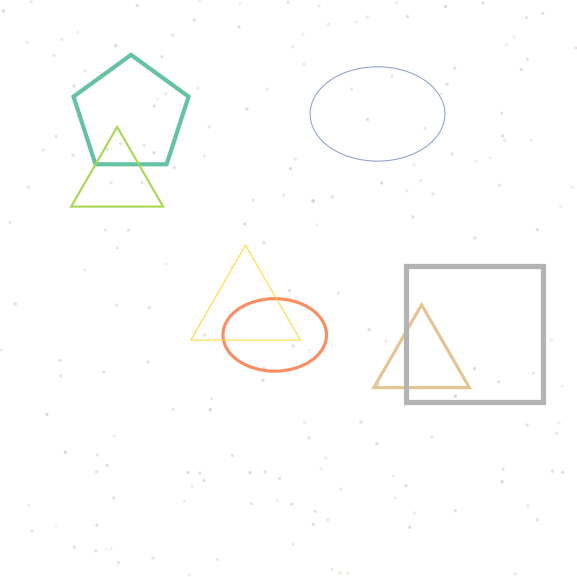[{"shape": "pentagon", "thickness": 2, "radius": 0.52, "center": [0.227, 0.799]}, {"shape": "oval", "thickness": 1.5, "radius": 0.45, "center": [0.476, 0.419]}, {"shape": "oval", "thickness": 0.5, "radius": 0.58, "center": [0.654, 0.802]}, {"shape": "triangle", "thickness": 1, "radius": 0.46, "center": [0.203, 0.687]}, {"shape": "triangle", "thickness": 0.5, "radius": 0.55, "center": [0.425, 0.465]}, {"shape": "triangle", "thickness": 1.5, "radius": 0.48, "center": [0.73, 0.376]}, {"shape": "square", "thickness": 2.5, "radius": 0.59, "center": [0.822, 0.421]}]